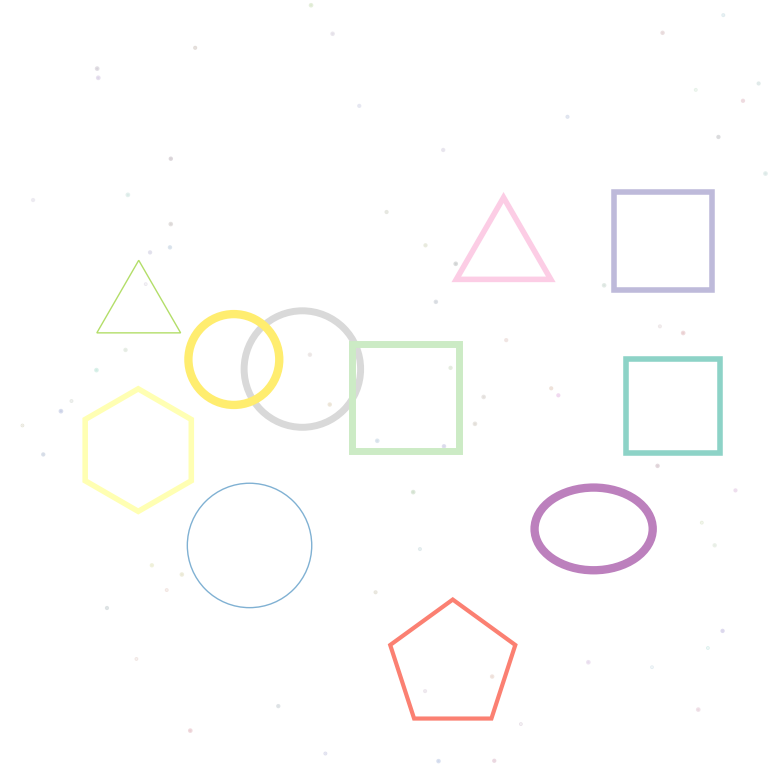[{"shape": "square", "thickness": 2, "radius": 0.31, "center": [0.874, 0.473]}, {"shape": "hexagon", "thickness": 2, "radius": 0.4, "center": [0.18, 0.415]}, {"shape": "square", "thickness": 2, "radius": 0.32, "center": [0.861, 0.687]}, {"shape": "pentagon", "thickness": 1.5, "radius": 0.43, "center": [0.588, 0.136]}, {"shape": "circle", "thickness": 0.5, "radius": 0.4, "center": [0.324, 0.292]}, {"shape": "triangle", "thickness": 0.5, "radius": 0.31, "center": [0.18, 0.599]}, {"shape": "triangle", "thickness": 2, "radius": 0.35, "center": [0.654, 0.673]}, {"shape": "circle", "thickness": 2.5, "radius": 0.38, "center": [0.393, 0.521]}, {"shape": "oval", "thickness": 3, "radius": 0.38, "center": [0.771, 0.313]}, {"shape": "square", "thickness": 2.5, "radius": 0.35, "center": [0.527, 0.483]}, {"shape": "circle", "thickness": 3, "radius": 0.29, "center": [0.304, 0.533]}]